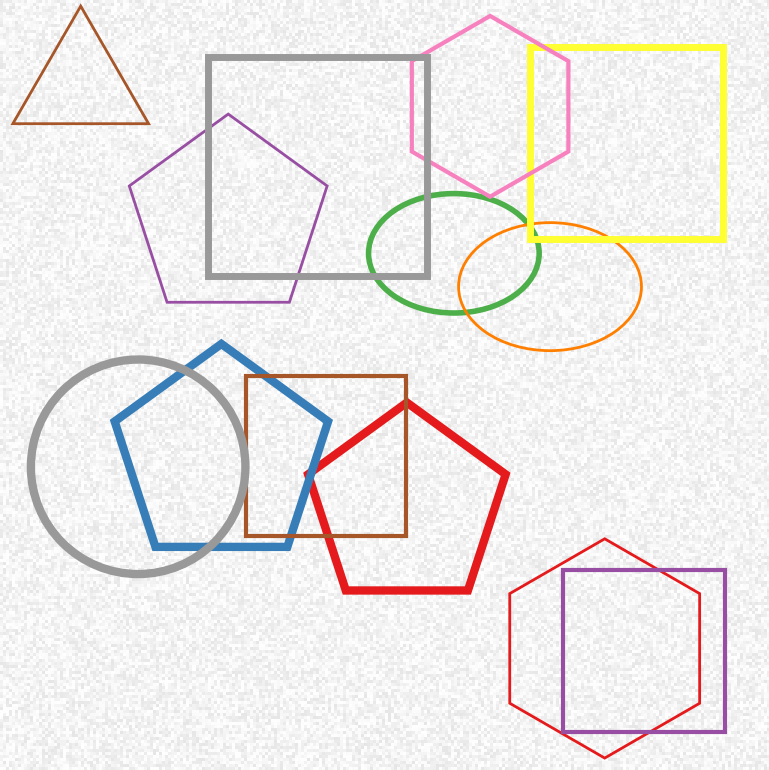[{"shape": "pentagon", "thickness": 3, "radius": 0.67, "center": [0.528, 0.342]}, {"shape": "hexagon", "thickness": 1, "radius": 0.71, "center": [0.785, 0.158]}, {"shape": "pentagon", "thickness": 3, "radius": 0.73, "center": [0.288, 0.408]}, {"shape": "oval", "thickness": 2, "radius": 0.55, "center": [0.589, 0.671]}, {"shape": "square", "thickness": 1.5, "radius": 0.53, "center": [0.837, 0.155]}, {"shape": "pentagon", "thickness": 1, "radius": 0.68, "center": [0.296, 0.717]}, {"shape": "oval", "thickness": 1, "radius": 0.59, "center": [0.714, 0.628]}, {"shape": "square", "thickness": 2.5, "radius": 0.62, "center": [0.814, 0.814]}, {"shape": "square", "thickness": 1.5, "radius": 0.52, "center": [0.423, 0.407]}, {"shape": "triangle", "thickness": 1, "radius": 0.51, "center": [0.105, 0.89]}, {"shape": "hexagon", "thickness": 1.5, "radius": 0.59, "center": [0.637, 0.862]}, {"shape": "circle", "thickness": 3, "radius": 0.7, "center": [0.179, 0.394]}, {"shape": "square", "thickness": 2.5, "radius": 0.71, "center": [0.412, 0.784]}]